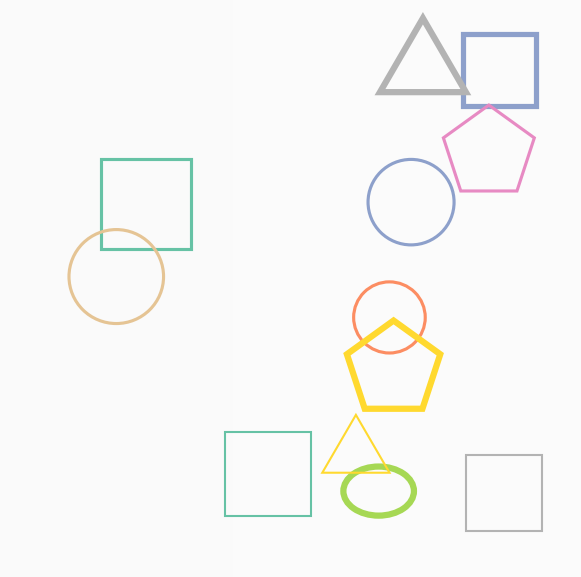[{"shape": "square", "thickness": 1.5, "radius": 0.39, "center": [0.251, 0.646]}, {"shape": "square", "thickness": 1, "radius": 0.37, "center": [0.461, 0.179]}, {"shape": "circle", "thickness": 1.5, "radius": 0.31, "center": [0.67, 0.449]}, {"shape": "circle", "thickness": 1.5, "radius": 0.37, "center": [0.707, 0.649]}, {"shape": "square", "thickness": 2.5, "radius": 0.31, "center": [0.86, 0.878]}, {"shape": "pentagon", "thickness": 1.5, "radius": 0.41, "center": [0.841, 0.735]}, {"shape": "oval", "thickness": 3, "radius": 0.3, "center": [0.651, 0.149]}, {"shape": "pentagon", "thickness": 3, "radius": 0.42, "center": [0.677, 0.36]}, {"shape": "triangle", "thickness": 1, "radius": 0.33, "center": [0.612, 0.214]}, {"shape": "circle", "thickness": 1.5, "radius": 0.41, "center": [0.2, 0.52]}, {"shape": "square", "thickness": 1, "radius": 0.33, "center": [0.867, 0.146]}, {"shape": "triangle", "thickness": 3, "radius": 0.43, "center": [0.728, 0.882]}]